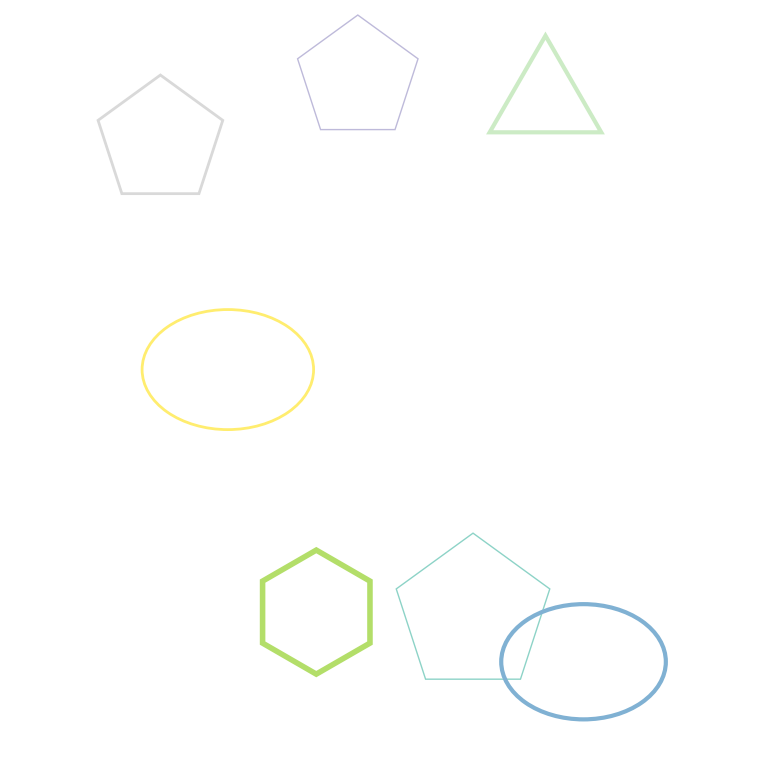[{"shape": "pentagon", "thickness": 0.5, "radius": 0.52, "center": [0.614, 0.203]}, {"shape": "pentagon", "thickness": 0.5, "radius": 0.41, "center": [0.465, 0.898]}, {"shape": "oval", "thickness": 1.5, "radius": 0.53, "center": [0.758, 0.141]}, {"shape": "hexagon", "thickness": 2, "radius": 0.4, "center": [0.411, 0.205]}, {"shape": "pentagon", "thickness": 1, "radius": 0.43, "center": [0.208, 0.817]}, {"shape": "triangle", "thickness": 1.5, "radius": 0.42, "center": [0.708, 0.87]}, {"shape": "oval", "thickness": 1, "radius": 0.56, "center": [0.296, 0.52]}]